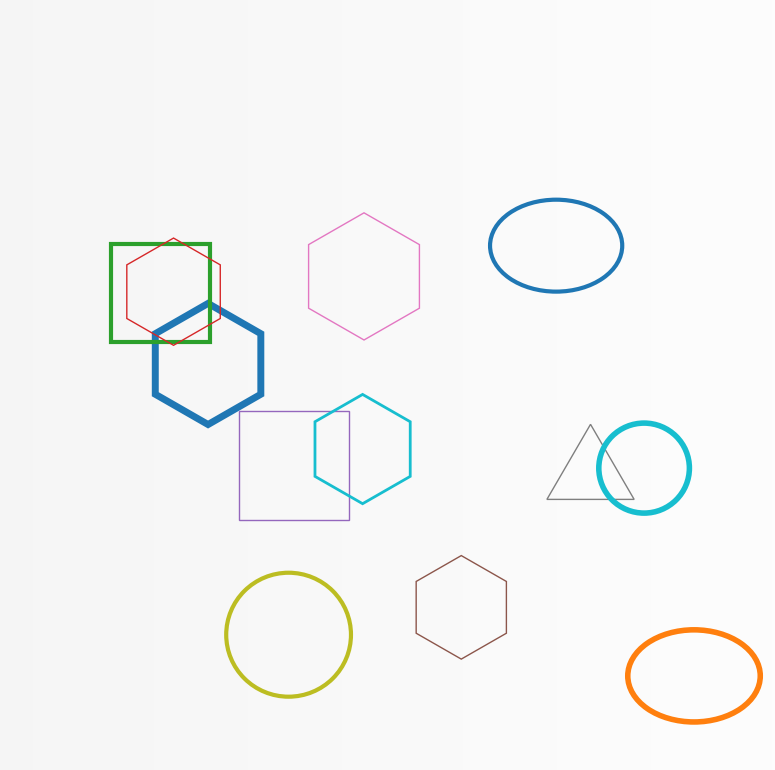[{"shape": "oval", "thickness": 1.5, "radius": 0.43, "center": [0.718, 0.681]}, {"shape": "hexagon", "thickness": 2.5, "radius": 0.39, "center": [0.268, 0.527]}, {"shape": "oval", "thickness": 2, "radius": 0.43, "center": [0.896, 0.122]}, {"shape": "square", "thickness": 1.5, "radius": 0.32, "center": [0.207, 0.619]}, {"shape": "hexagon", "thickness": 0.5, "radius": 0.35, "center": [0.224, 0.621]}, {"shape": "square", "thickness": 0.5, "radius": 0.35, "center": [0.379, 0.396]}, {"shape": "hexagon", "thickness": 0.5, "radius": 0.34, "center": [0.595, 0.211]}, {"shape": "hexagon", "thickness": 0.5, "radius": 0.41, "center": [0.47, 0.641]}, {"shape": "triangle", "thickness": 0.5, "radius": 0.32, "center": [0.762, 0.384]}, {"shape": "circle", "thickness": 1.5, "radius": 0.4, "center": [0.372, 0.176]}, {"shape": "hexagon", "thickness": 1, "radius": 0.35, "center": [0.468, 0.417]}, {"shape": "circle", "thickness": 2, "radius": 0.29, "center": [0.831, 0.392]}]